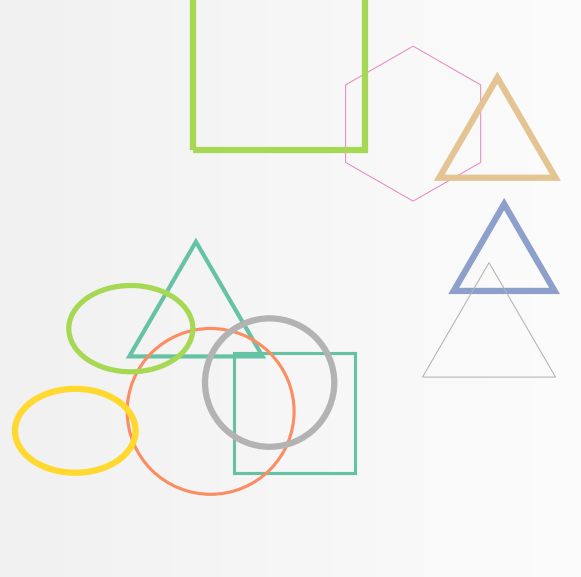[{"shape": "triangle", "thickness": 2, "radius": 0.66, "center": [0.337, 0.448]}, {"shape": "square", "thickness": 1.5, "radius": 0.52, "center": [0.506, 0.284]}, {"shape": "circle", "thickness": 1.5, "radius": 0.72, "center": [0.362, 0.287]}, {"shape": "triangle", "thickness": 3, "radius": 0.5, "center": [0.867, 0.545]}, {"shape": "hexagon", "thickness": 0.5, "radius": 0.67, "center": [0.711, 0.785]}, {"shape": "square", "thickness": 3, "radius": 0.74, "center": [0.48, 0.888]}, {"shape": "oval", "thickness": 2.5, "radius": 0.53, "center": [0.225, 0.43]}, {"shape": "oval", "thickness": 3, "radius": 0.52, "center": [0.13, 0.253]}, {"shape": "triangle", "thickness": 3, "radius": 0.58, "center": [0.856, 0.749]}, {"shape": "circle", "thickness": 3, "radius": 0.56, "center": [0.464, 0.337]}, {"shape": "triangle", "thickness": 0.5, "radius": 0.66, "center": [0.841, 0.412]}]